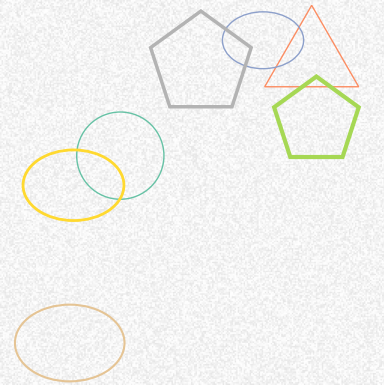[{"shape": "circle", "thickness": 1, "radius": 0.57, "center": [0.312, 0.596]}, {"shape": "triangle", "thickness": 1, "radius": 0.71, "center": [0.81, 0.845]}, {"shape": "oval", "thickness": 1, "radius": 0.53, "center": [0.683, 0.895]}, {"shape": "pentagon", "thickness": 3, "radius": 0.58, "center": [0.822, 0.686]}, {"shape": "oval", "thickness": 2, "radius": 0.66, "center": [0.191, 0.519]}, {"shape": "oval", "thickness": 1.5, "radius": 0.71, "center": [0.181, 0.109]}, {"shape": "pentagon", "thickness": 2.5, "radius": 0.69, "center": [0.522, 0.834]}]